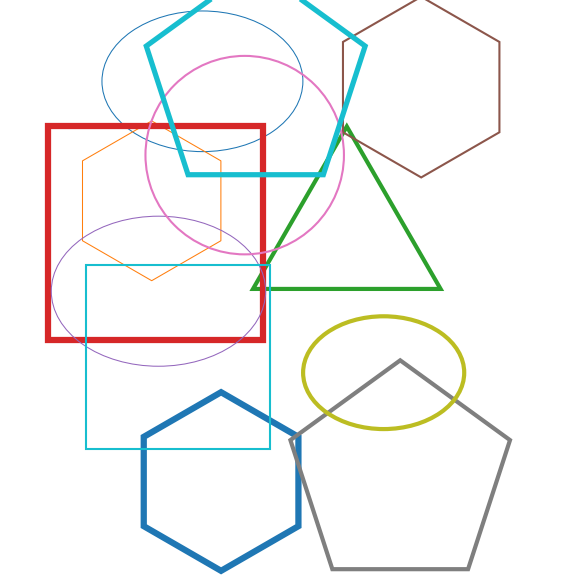[{"shape": "hexagon", "thickness": 3, "radius": 0.77, "center": [0.383, 0.165]}, {"shape": "oval", "thickness": 0.5, "radius": 0.87, "center": [0.351, 0.858]}, {"shape": "hexagon", "thickness": 0.5, "radius": 0.69, "center": [0.263, 0.651]}, {"shape": "triangle", "thickness": 2, "radius": 0.94, "center": [0.601, 0.593]}, {"shape": "square", "thickness": 3, "radius": 0.93, "center": [0.27, 0.596]}, {"shape": "oval", "thickness": 0.5, "radius": 0.93, "center": [0.274, 0.495]}, {"shape": "hexagon", "thickness": 1, "radius": 0.78, "center": [0.729, 0.848]}, {"shape": "circle", "thickness": 1, "radius": 0.86, "center": [0.424, 0.731]}, {"shape": "pentagon", "thickness": 2, "radius": 1.0, "center": [0.693, 0.175]}, {"shape": "oval", "thickness": 2, "radius": 0.7, "center": [0.664, 0.354]}, {"shape": "square", "thickness": 1, "radius": 0.8, "center": [0.308, 0.381]}, {"shape": "pentagon", "thickness": 2.5, "radius": 1.0, "center": [0.443, 0.858]}]